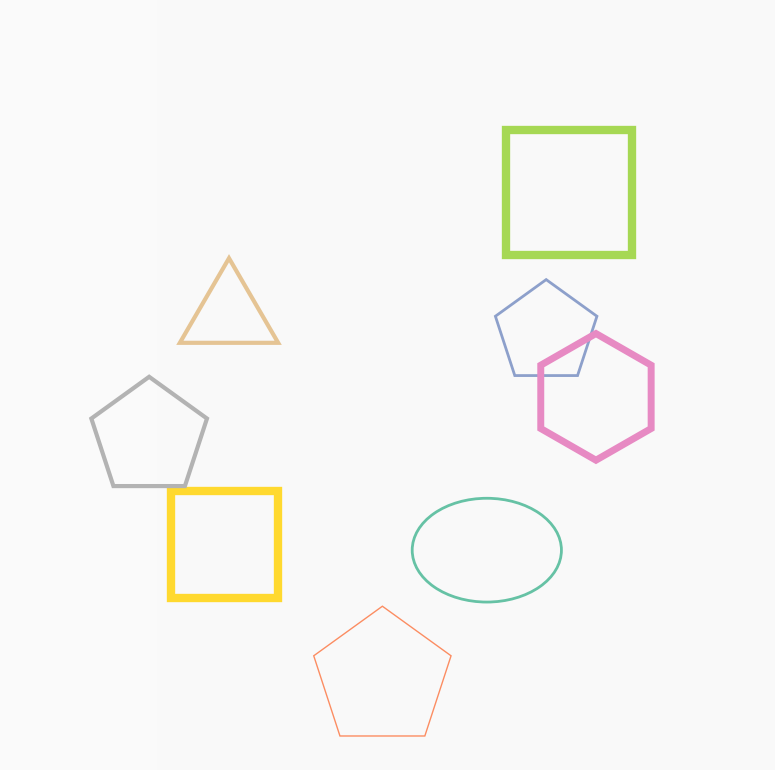[{"shape": "oval", "thickness": 1, "radius": 0.48, "center": [0.628, 0.285]}, {"shape": "pentagon", "thickness": 0.5, "radius": 0.47, "center": [0.493, 0.12]}, {"shape": "pentagon", "thickness": 1, "radius": 0.34, "center": [0.705, 0.568]}, {"shape": "hexagon", "thickness": 2.5, "radius": 0.41, "center": [0.769, 0.485]}, {"shape": "square", "thickness": 3, "radius": 0.4, "center": [0.734, 0.75]}, {"shape": "square", "thickness": 3, "radius": 0.35, "center": [0.29, 0.293]}, {"shape": "triangle", "thickness": 1.5, "radius": 0.37, "center": [0.295, 0.591]}, {"shape": "pentagon", "thickness": 1.5, "radius": 0.39, "center": [0.192, 0.432]}]